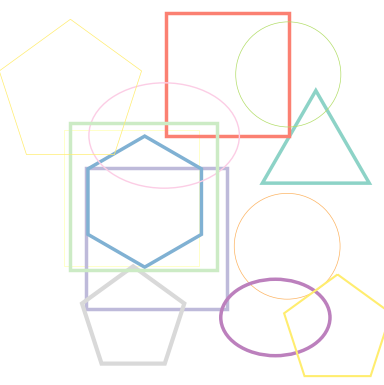[{"shape": "triangle", "thickness": 2.5, "radius": 0.8, "center": [0.82, 0.604]}, {"shape": "square", "thickness": 0.5, "radius": 0.88, "center": [0.342, 0.486]}, {"shape": "square", "thickness": 2.5, "radius": 0.92, "center": [0.406, 0.381]}, {"shape": "square", "thickness": 2.5, "radius": 0.8, "center": [0.591, 0.806]}, {"shape": "hexagon", "thickness": 2.5, "radius": 0.85, "center": [0.376, 0.476]}, {"shape": "circle", "thickness": 0.5, "radius": 0.69, "center": [0.746, 0.36]}, {"shape": "circle", "thickness": 0.5, "radius": 0.68, "center": [0.749, 0.807]}, {"shape": "oval", "thickness": 1, "radius": 0.98, "center": [0.426, 0.648]}, {"shape": "pentagon", "thickness": 3, "radius": 0.7, "center": [0.346, 0.169]}, {"shape": "oval", "thickness": 2.5, "radius": 0.71, "center": [0.715, 0.175]}, {"shape": "square", "thickness": 2.5, "radius": 0.95, "center": [0.372, 0.489]}, {"shape": "pentagon", "thickness": 0.5, "radius": 0.97, "center": [0.183, 0.756]}, {"shape": "pentagon", "thickness": 1.5, "radius": 0.73, "center": [0.877, 0.141]}]